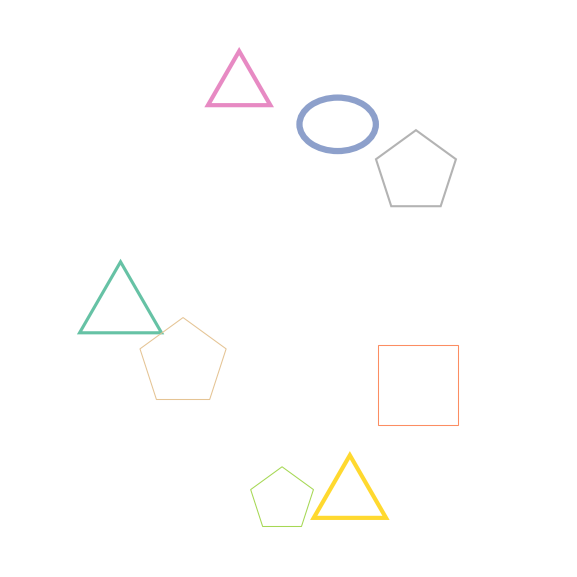[{"shape": "triangle", "thickness": 1.5, "radius": 0.41, "center": [0.209, 0.464]}, {"shape": "square", "thickness": 0.5, "radius": 0.35, "center": [0.724, 0.333]}, {"shape": "oval", "thickness": 3, "radius": 0.33, "center": [0.585, 0.784]}, {"shape": "triangle", "thickness": 2, "radius": 0.31, "center": [0.414, 0.848]}, {"shape": "pentagon", "thickness": 0.5, "radius": 0.29, "center": [0.488, 0.134]}, {"shape": "triangle", "thickness": 2, "radius": 0.36, "center": [0.606, 0.139]}, {"shape": "pentagon", "thickness": 0.5, "radius": 0.39, "center": [0.317, 0.371]}, {"shape": "pentagon", "thickness": 1, "radius": 0.36, "center": [0.72, 0.701]}]